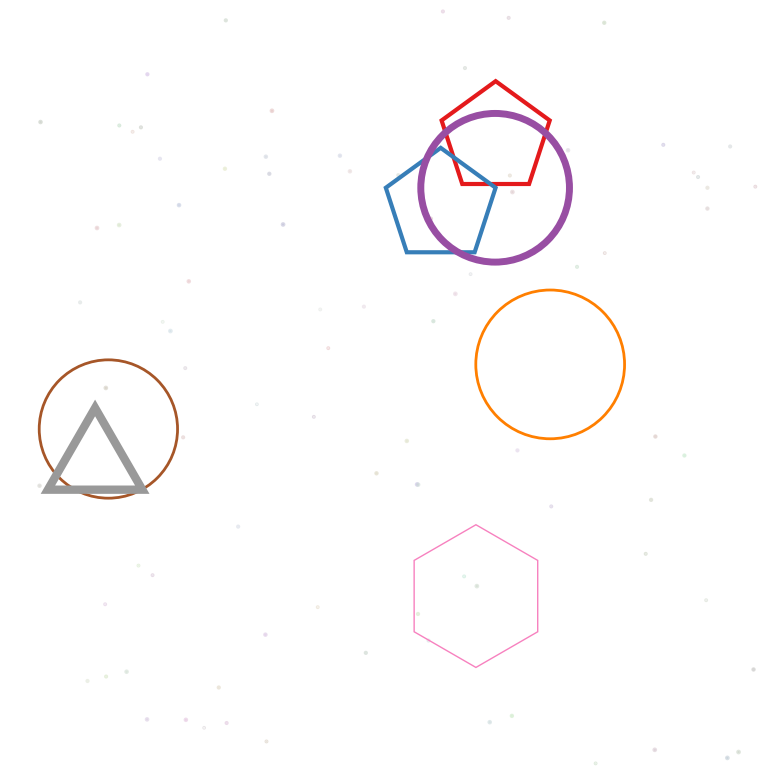[{"shape": "pentagon", "thickness": 1.5, "radius": 0.37, "center": [0.644, 0.821]}, {"shape": "pentagon", "thickness": 1.5, "radius": 0.37, "center": [0.572, 0.733]}, {"shape": "circle", "thickness": 2.5, "radius": 0.48, "center": [0.643, 0.756]}, {"shape": "circle", "thickness": 1, "radius": 0.48, "center": [0.715, 0.527]}, {"shape": "circle", "thickness": 1, "radius": 0.45, "center": [0.141, 0.443]}, {"shape": "hexagon", "thickness": 0.5, "radius": 0.46, "center": [0.618, 0.226]}, {"shape": "triangle", "thickness": 3, "radius": 0.35, "center": [0.123, 0.399]}]